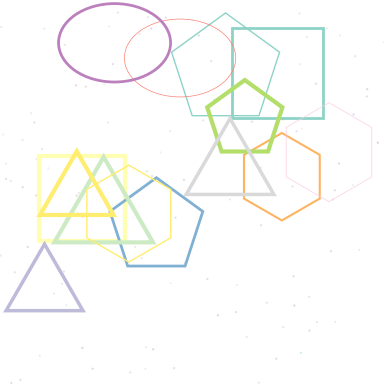[{"shape": "square", "thickness": 2, "radius": 0.59, "center": [0.721, 0.811]}, {"shape": "pentagon", "thickness": 1, "radius": 0.74, "center": [0.586, 0.819]}, {"shape": "square", "thickness": 3, "radius": 0.55, "center": [0.213, 0.484]}, {"shape": "triangle", "thickness": 2.5, "radius": 0.58, "center": [0.116, 0.251]}, {"shape": "oval", "thickness": 0.5, "radius": 0.72, "center": [0.468, 0.849]}, {"shape": "pentagon", "thickness": 2, "radius": 0.63, "center": [0.406, 0.412]}, {"shape": "hexagon", "thickness": 1.5, "radius": 0.57, "center": [0.732, 0.541]}, {"shape": "pentagon", "thickness": 3, "radius": 0.51, "center": [0.636, 0.69]}, {"shape": "hexagon", "thickness": 0.5, "radius": 0.64, "center": [0.855, 0.605]}, {"shape": "triangle", "thickness": 2.5, "radius": 0.66, "center": [0.598, 0.561]}, {"shape": "oval", "thickness": 2, "radius": 0.73, "center": [0.298, 0.889]}, {"shape": "triangle", "thickness": 3, "radius": 0.74, "center": [0.269, 0.444]}, {"shape": "triangle", "thickness": 3, "radius": 0.55, "center": [0.199, 0.497]}, {"shape": "hexagon", "thickness": 1, "radius": 0.63, "center": [0.335, 0.445]}]